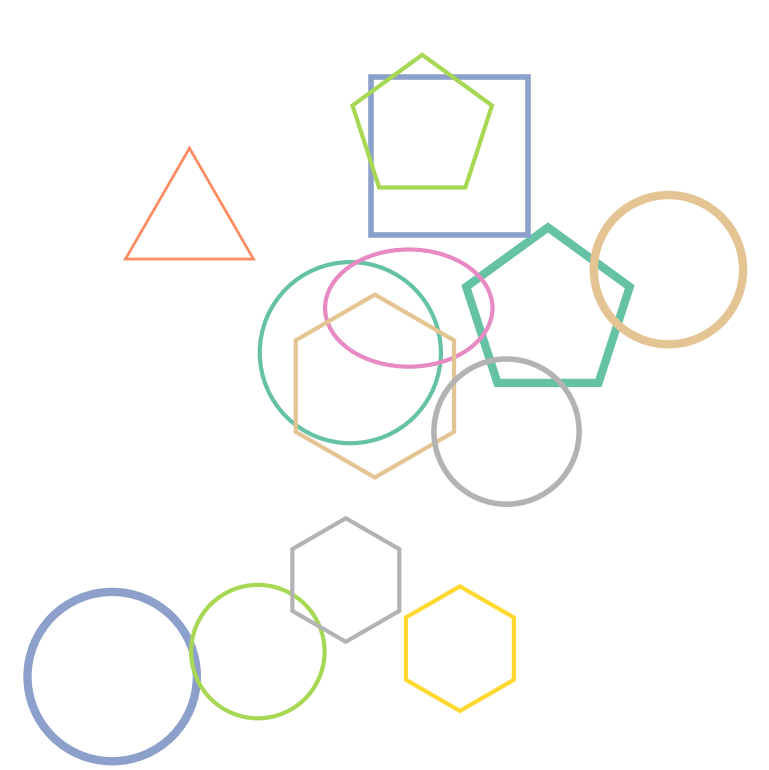[{"shape": "pentagon", "thickness": 3, "radius": 0.56, "center": [0.712, 0.593]}, {"shape": "circle", "thickness": 1.5, "radius": 0.59, "center": [0.455, 0.542]}, {"shape": "triangle", "thickness": 1, "radius": 0.48, "center": [0.246, 0.712]}, {"shape": "circle", "thickness": 3, "radius": 0.55, "center": [0.146, 0.121]}, {"shape": "square", "thickness": 2, "radius": 0.51, "center": [0.583, 0.798]}, {"shape": "oval", "thickness": 1.5, "radius": 0.54, "center": [0.531, 0.6]}, {"shape": "pentagon", "thickness": 1.5, "radius": 0.48, "center": [0.548, 0.834]}, {"shape": "circle", "thickness": 1.5, "radius": 0.43, "center": [0.335, 0.154]}, {"shape": "hexagon", "thickness": 1.5, "radius": 0.4, "center": [0.597, 0.158]}, {"shape": "hexagon", "thickness": 1.5, "radius": 0.59, "center": [0.487, 0.499]}, {"shape": "circle", "thickness": 3, "radius": 0.48, "center": [0.868, 0.65]}, {"shape": "circle", "thickness": 2, "radius": 0.47, "center": [0.658, 0.439]}, {"shape": "hexagon", "thickness": 1.5, "radius": 0.4, "center": [0.449, 0.247]}]